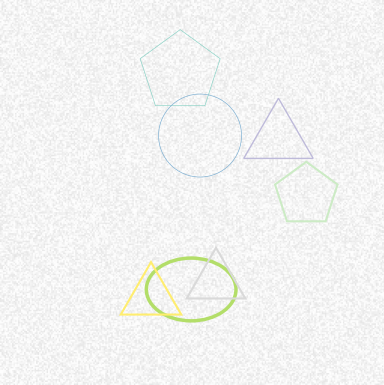[{"shape": "pentagon", "thickness": 0.5, "radius": 0.55, "center": [0.468, 0.814]}, {"shape": "triangle", "thickness": 1, "radius": 0.52, "center": [0.723, 0.641]}, {"shape": "circle", "thickness": 0.5, "radius": 0.54, "center": [0.52, 0.648]}, {"shape": "oval", "thickness": 2.5, "radius": 0.58, "center": [0.497, 0.248]}, {"shape": "triangle", "thickness": 1.5, "radius": 0.44, "center": [0.561, 0.269]}, {"shape": "pentagon", "thickness": 1.5, "radius": 0.43, "center": [0.796, 0.494]}, {"shape": "triangle", "thickness": 1.5, "radius": 0.45, "center": [0.392, 0.228]}]